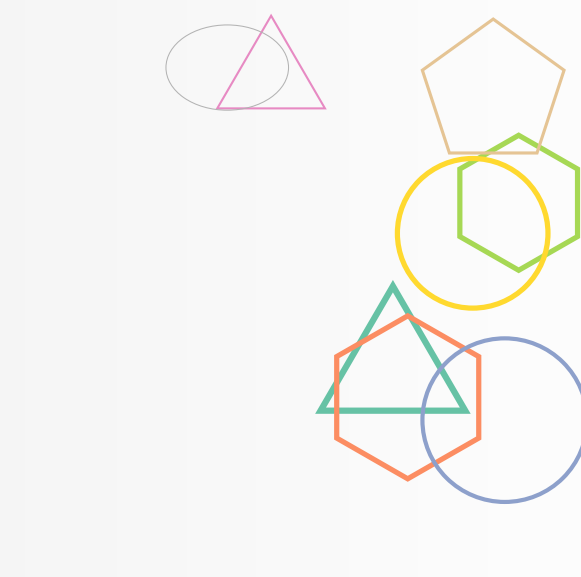[{"shape": "triangle", "thickness": 3, "radius": 0.72, "center": [0.676, 0.36]}, {"shape": "hexagon", "thickness": 2.5, "radius": 0.71, "center": [0.701, 0.311]}, {"shape": "circle", "thickness": 2, "radius": 0.71, "center": [0.868, 0.272]}, {"shape": "triangle", "thickness": 1, "radius": 0.53, "center": [0.466, 0.865]}, {"shape": "hexagon", "thickness": 2.5, "radius": 0.58, "center": [0.892, 0.648]}, {"shape": "circle", "thickness": 2.5, "radius": 0.65, "center": [0.813, 0.595]}, {"shape": "pentagon", "thickness": 1.5, "radius": 0.64, "center": [0.849, 0.838]}, {"shape": "oval", "thickness": 0.5, "radius": 0.53, "center": [0.391, 0.882]}]